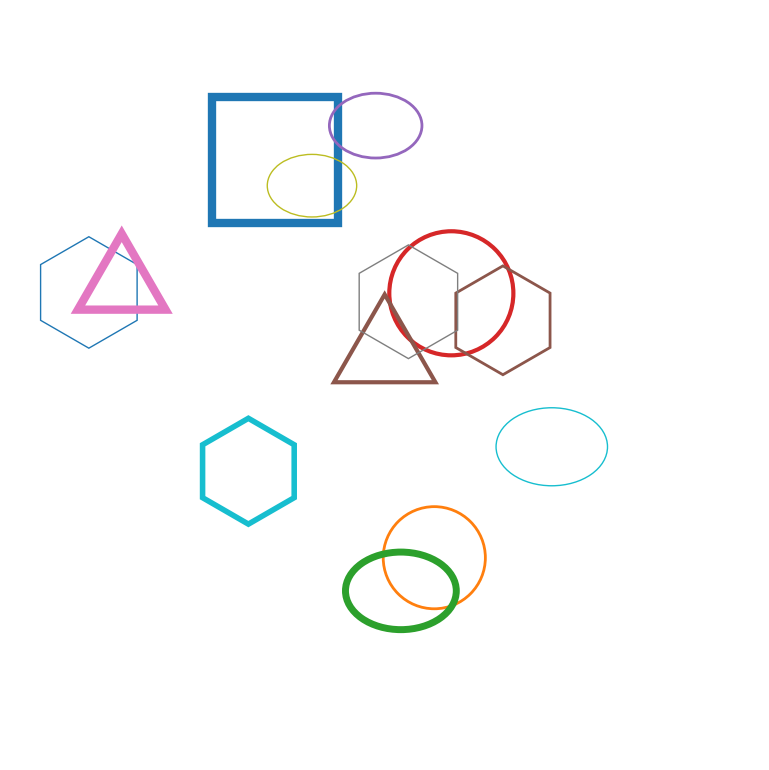[{"shape": "square", "thickness": 3, "radius": 0.41, "center": [0.357, 0.792]}, {"shape": "hexagon", "thickness": 0.5, "radius": 0.36, "center": [0.115, 0.62]}, {"shape": "circle", "thickness": 1, "radius": 0.33, "center": [0.564, 0.276]}, {"shape": "oval", "thickness": 2.5, "radius": 0.36, "center": [0.521, 0.233]}, {"shape": "circle", "thickness": 1.5, "radius": 0.4, "center": [0.586, 0.619]}, {"shape": "oval", "thickness": 1, "radius": 0.3, "center": [0.488, 0.837]}, {"shape": "hexagon", "thickness": 1, "radius": 0.35, "center": [0.653, 0.584]}, {"shape": "triangle", "thickness": 1.5, "radius": 0.38, "center": [0.5, 0.542]}, {"shape": "triangle", "thickness": 3, "radius": 0.33, "center": [0.158, 0.631]}, {"shape": "hexagon", "thickness": 0.5, "radius": 0.37, "center": [0.53, 0.608]}, {"shape": "oval", "thickness": 0.5, "radius": 0.29, "center": [0.405, 0.759]}, {"shape": "hexagon", "thickness": 2, "radius": 0.34, "center": [0.323, 0.388]}, {"shape": "oval", "thickness": 0.5, "radius": 0.36, "center": [0.717, 0.42]}]